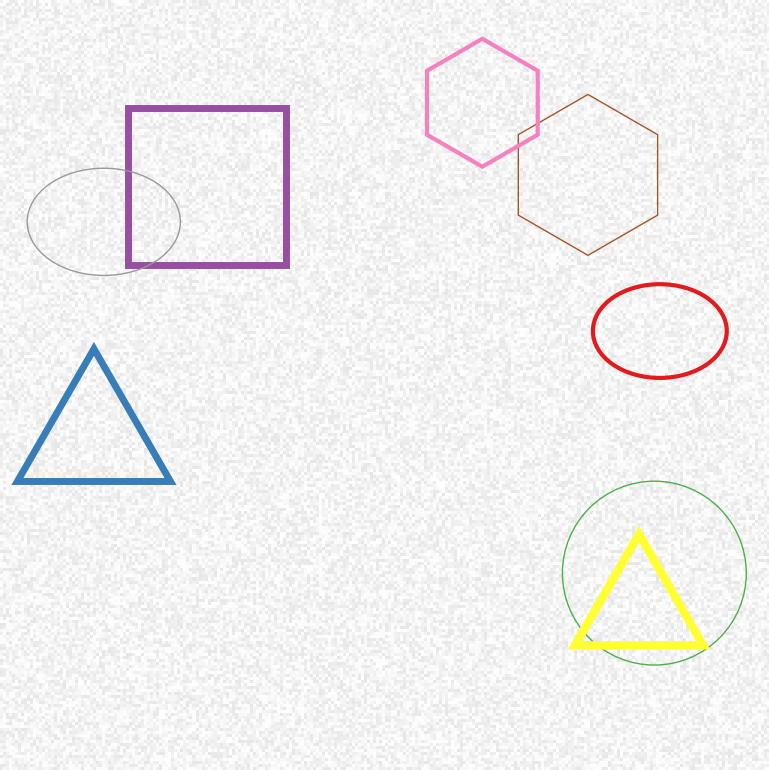[{"shape": "oval", "thickness": 1.5, "radius": 0.43, "center": [0.857, 0.57]}, {"shape": "triangle", "thickness": 2.5, "radius": 0.57, "center": [0.122, 0.432]}, {"shape": "circle", "thickness": 0.5, "radius": 0.6, "center": [0.85, 0.256]}, {"shape": "square", "thickness": 2.5, "radius": 0.51, "center": [0.269, 0.758]}, {"shape": "triangle", "thickness": 3, "radius": 0.48, "center": [0.83, 0.21]}, {"shape": "hexagon", "thickness": 0.5, "radius": 0.52, "center": [0.764, 0.773]}, {"shape": "hexagon", "thickness": 1.5, "radius": 0.42, "center": [0.626, 0.867]}, {"shape": "oval", "thickness": 0.5, "radius": 0.5, "center": [0.135, 0.712]}]